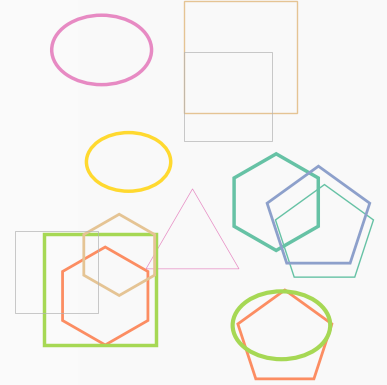[{"shape": "hexagon", "thickness": 2.5, "radius": 0.63, "center": [0.713, 0.475]}, {"shape": "pentagon", "thickness": 1, "radius": 0.66, "center": [0.837, 0.388]}, {"shape": "hexagon", "thickness": 2, "radius": 0.64, "center": [0.272, 0.231]}, {"shape": "pentagon", "thickness": 2, "radius": 0.64, "center": [0.735, 0.119]}, {"shape": "pentagon", "thickness": 2, "radius": 0.7, "center": [0.822, 0.429]}, {"shape": "oval", "thickness": 2.5, "radius": 0.64, "center": [0.262, 0.87]}, {"shape": "triangle", "thickness": 0.5, "radius": 0.69, "center": [0.497, 0.371]}, {"shape": "oval", "thickness": 3, "radius": 0.63, "center": [0.726, 0.155]}, {"shape": "square", "thickness": 2.5, "radius": 0.72, "center": [0.257, 0.249]}, {"shape": "oval", "thickness": 2.5, "radius": 0.54, "center": [0.332, 0.579]}, {"shape": "square", "thickness": 1, "radius": 0.73, "center": [0.621, 0.851]}, {"shape": "hexagon", "thickness": 2, "radius": 0.53, "center": [0.308, 0.338]}, {"shape": "square", "thickness": 0.5, "radius": 0.57, "center": [0.588, 0.749]}, {"shape": "square", "thickness": 0.5, "radius": 0.53, "center": [0.146, 0.293]}]